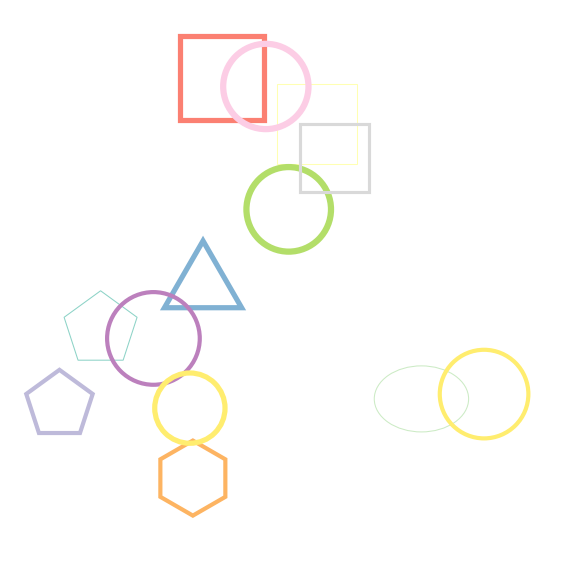[{"shape": "pentagon", "thickness": 0.5, "radius": 0.33, "center": [0.174, 0.429]}, {"shape": "square", "thickness": 0.5, "radius": 0.35, "center": [0.55, 0.785]}, {"shape": "pentagon", "thickness": 2, "radius": 0.3, "center": [0.103, 0.298]}, {"shape": "square", "thickness": 2.5, "radius": 0.36, "center": [0.385, 0.864]}, {"shape": "triangle", "thickness": 2.5, "radius": 0.39, "center": [0.352, 0.505]}, {"shape": "hexagon", "thickness": 2, "radius": 0.32, "center": [0.334, 0.171]}, {"shape": "circle", "thickness": 3, "radius": 0.37, "center": [0.5, 0.637]}, {"shape": "circle", "thickness": 3, "radius": 0.37, "center": [0.46, 0.849]}, {"shape": "square", "thickness": 1.5, "radius": 0.3, "center": [0.579, 0.726]}, {"shape": "circle", "thickness": 2, "radius": 0.4, "center": [0.266, 0.413]}, {"shape": "oval", "thickness": 0.5, "radius": 0.41, "center": [0.73, 0.308]}, {"shape": "circle", "thickness": 2, "radius": 0.38, "center": [0.838, 0.317]}, {"shape": "circle", "thickness": 2.5, "radius": 0.3, "center": [0.329, 0.292]}]